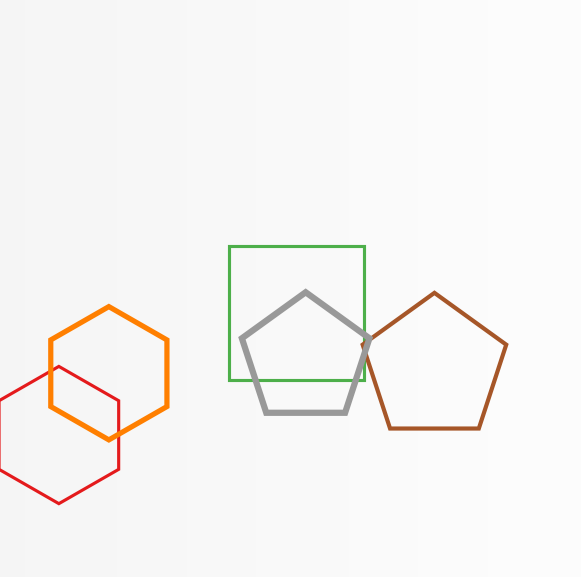[{"shape": "hexagon", "thickness": 1.5, "radius": 0.59, "center": [0.101, 0.246]}, {"shape": "square", "thickness": 1.5, "radius": 0.58, "center": [0.51, 0.458]}, {"shape": "hexagon", "thickness": 2.5, "radius": 0.58, "center": [0.187, 0.353]}, {"shape": "pentagon", "thickness": 2, "radius": 0.65, "center": [0.747, 0.362]}, {"shape": "pentagon", "thickness": 3, "radius": 0.58, "center": [0.526, 0.378]}]